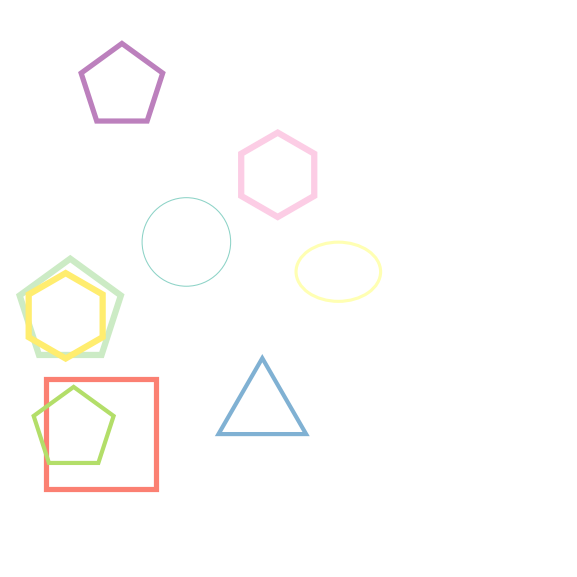[{"shape": "circle", "thickness": 0.5, "radius": 0.38, "center": [0.323, 0.58]}, {"shape": "oval", "thickness": 1.5, "radius": 0.37, "center": [0.586, 0.529]}, {"shape": "square", "thickness": 2.5, "radius": 0.48, "center": [0.174, 0.248]}, {"shape": "triangle", "thickness": 2, "radius": 0.44, "center": [0.454, 0.291]}, {"shape": "pentagon", "thickness": 2, "radius": 0.36, "center": [0.128, 0.256]}, {"shape": "hexagon", "thickness": 3, "radius": 0.37, "center": [0.481, 0.696]}, {"shape": "pentagon", "thickness": 2.5, "radius": 0.37, "center": [0.211, 0.85]}, {"shape": "pentagon", "thickness": 3, "radius": 0.46, "center": [0.122, 0.459]}, {"shape": "hexagon", "thickness": 3, "radius": 0.37, "center": [0.114, 0.452]}]